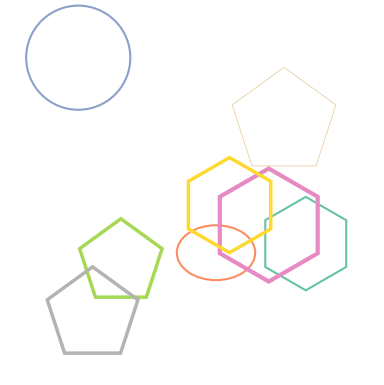[{"shape": "hexagon", "thickness": 1.5, "radius": 0.61, "center": [0.794, 0.367]}, {"shape": "oval", "thickness": 1.5, "radius": 0.51, "center": [0.561, 0.344]}, {"shape": "circle", "thickness": 1.5, "radius": 0.68, "center": [0.203, 0.85]}, {"shape": "hexagon", "thickness": 3, "radius": 0.73, "center": [0.698, 0.415]}, {"shape": "pentagon", "thickness": 2.5, "radius": 0.56, "center": [0.314, 0.319]}, {"shape": "hexagon", "thickness": 2.5, "radius": 0.62, "center": [0.596, 0.467]}, {"shape": "pentagon", "thickness": 0.5, "radius": 0.71, "center": [0.738, 0.684]}, {"shape": "pentagon", "thickness": 2.5, "radius": 0.62, "center": [0.24, 0.183]}]